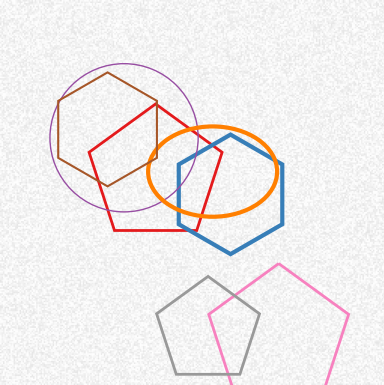[{"shape": "pentagon", "thickness": 2, "radius": 0.91, "center": [0.404, 0.548]}, {"shape": "hexagon", "thickness": 3, "radius": 0.78, "center": [0.599, 0.495]}, {"shape": "circle", "thickness": 1, "radius": 0.96, "center": [0.322, 0.642]}, {"shape": "oval", "thickness": 3, "radius": 0.84, "center": [0.552, 0.554]}, {"shape": "hexagon", "thickness": 1.5, "radius": 0.74, "center": [0.279, 0.664]}, {"shape": "pentagon", "thickness": 2, "radius": 0.95, "center": [0.724, 0.124]}, {"shape": "pentagon", "thickness": 2, "radius": 0.7, "center": [0.54, 0.142]}]